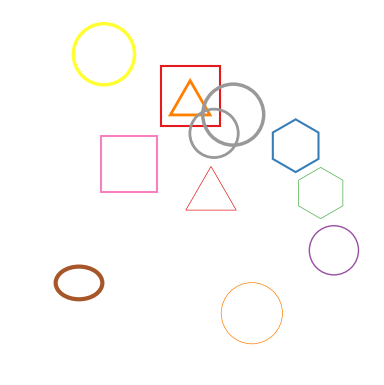[{"shape": "triangle", "thickness": 0.5, "radius": 0.38, "center": [0.548, 0.492]}, {"shape": "square", "thickness": 1.5, "radius": 0.39, "center": [0.495, 0.75]}, {"shape": "hexagon", "thickness": 1.5, "radius": 0.34, "center": [0.768, 0.621]}, {"shape": "hexagon", "thickness": 0.5, "radius": 0.33, "center": [0.833, 0.499]}, {"shape": "circle", "thickness": 1, "radius": 0.32, "center": [0.867, 0.35]}, {"shape": "triangle", "thickness": 2, "radius": 0.3, "center": [0.494, 0.731]}, {"shape": "circle", "thickness": 0.5, "radius": 0.4, "center": [0.654, 0.186]}, {"shape": "circle", "thickness": 2.5, "radius": 0.4, "center": [0.27, 0.859]}, {"shape": "oval", "thickness": 3, "radius": 0.3, "center": [0.205, 0.265]}, {"shape": "square", "thickness": 1.5, "radius": 0.36, "center": [0.335, 0.574]}, {"shape": "circle", "thickness": 2.5, "radius": 0.4, "center": [0.606, 0.702]}, {"shape": "circle", "thickness": 2, "radius": 0.31, "center": [0.556, 0.654]}]